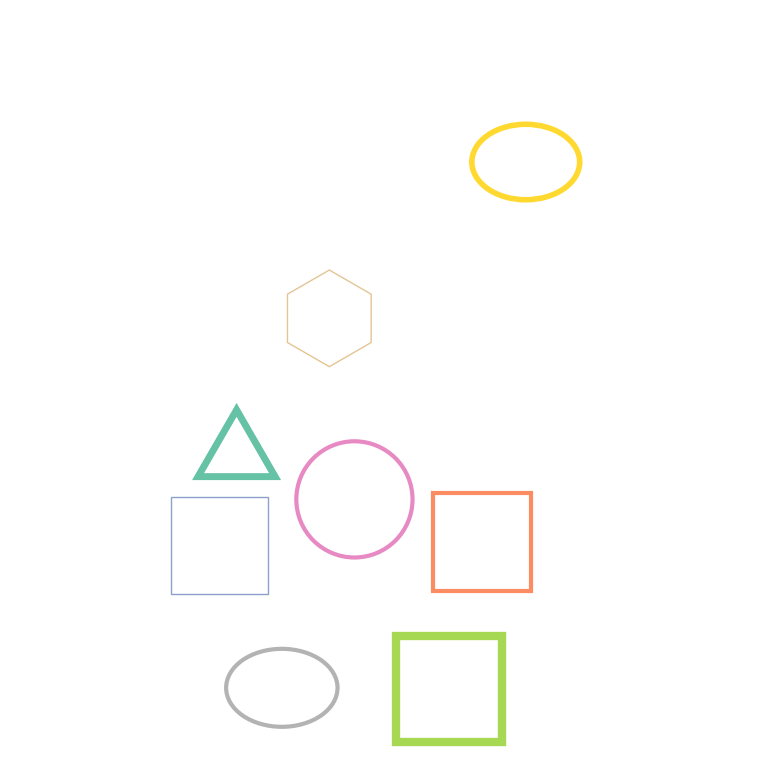[{"shape": "triangle", "thickness": 2.5, "radius": 0.29, "center": [0.307, 0.41]}, {"shape": "square", "thickness": 1.5, "radius": 0.32, "center": [0.625, 0.296]}, {"shape": "square", "thickness": 0.5, "radius": 0.32, "center": [0.285, 0.291]}, {"shape": "circle", "thickness": 1.5, "radius": 0.38, "center": [0.46, 0.351]}, {"shape": "square", "thickness": 3, "radius": 0.35, "center": [0.583, 0.105]}, {"shape": "oval", "thickness": 2, "radius": 0.35, "center": [0.683, 0.79]}, {"shape": "hexagon", "thickness": 0.5, "radius": 0.31, "center": [0.428, 0.587]}, {"shape": "oval", "thickness": 1.5, "radius": 0.36, "center": [0.366, 0.107]}]